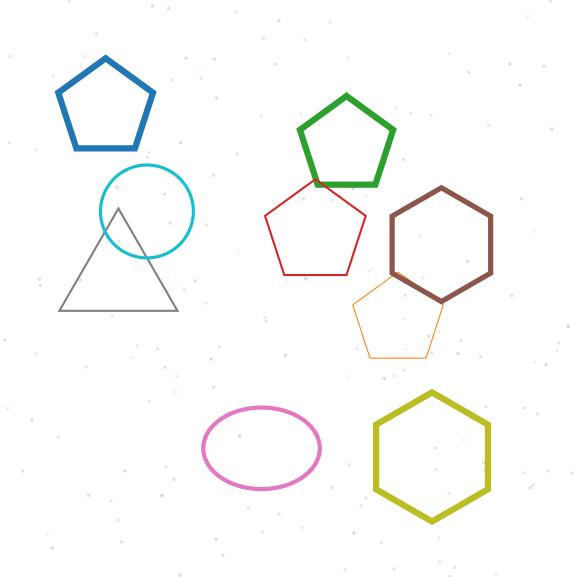[{"shape": "pentagon", "thickness": 3, "radius": 0.43, "center": [0.183, 0.812]}, {"shape": "pentagon", "thickness": 0.5, "radius": 0.41, "center": [0.689, 0.446]}, {"shape": "pentagon", "thickness": 3, "radius": 0.42, "center": [0.6, 0.748]}, {"shape": "pentagon", "thickness": 1, "radius": 0.46, "center": [0.546, 0.597]}, {"shape": "hexagon", "thickness": 2.5, "radius": 0.49, "center": [0.764, 0.575]}, {"shape": "oval", "thickness": 2, "radius": 0.5, "center": [0.453, 0.223]}, {"shape": "triangle", "thickness": 1, "radius": 0.59, "center": [0.205, 0.52]}, {"shape": "hexagon", "thickness": 3, "radius": 0.56, "center": [0.748, 0.208]}, {"shape": "circle", "thickness": 1.5, "radius": 0.4, "center": [0.254, 0.633]}]